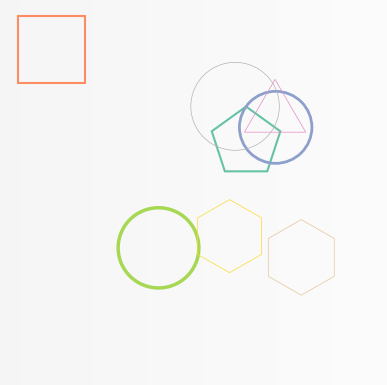[{"shape": "pentagon", "thickness": 1.5, "radius": 0.47, "center": [0.635, 0.63]}, {"shape": "square", "thickness": 1.5, "radius": 0.43, "center": [0.134, 0.871]}, {"shape": "circle", "thickness": 2, "radius": 0.47, "center": [0.711, 0.669]}, {"shape": "triangle", "thickness": 0.5, "radius": 0.46, "center": [0.71, 0.702]}, {"shape": "circle", "thickness": 2.5, "radius": 0.52, "center": [0.409, 0.356]}, {"shape": "hexagon", "thickness": 0.5, "radius": 0.47, "center": [0.593, 0.387]}, {"shape": "hexagon", "thickness": 0.5, "radius": 0.49, "center": [0.777, 0.331]}, {"shape": "circle", "thickness": 0.5, "radius": 0.57, "center": [0.607, 0.724]}]